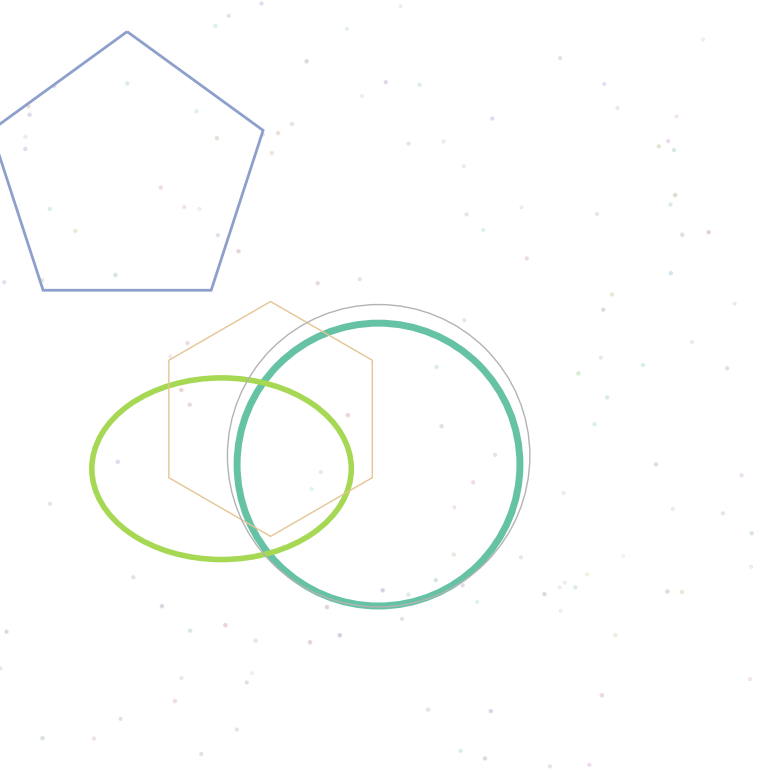[{"shape": "circle", "thickness": 2.5, "radius": 0.92, "center": [0.492, 0.397]}, {"shape": "pentagon", "thickness": 1, "radius": 0.93, "center": [0.165, 0.773]}, {"shape": "oval", "thickness": 2, "radius": 0.84, "center": [0.288, 0.391]}, {"shape": "hexagon", "thickness": 0.5, "radius": 0.76, "center": [0.351, 0.456]}, {"shape": "circle", "thickness": 0.5, "radius": 0.98, "center": [0.492, 0.408]}]